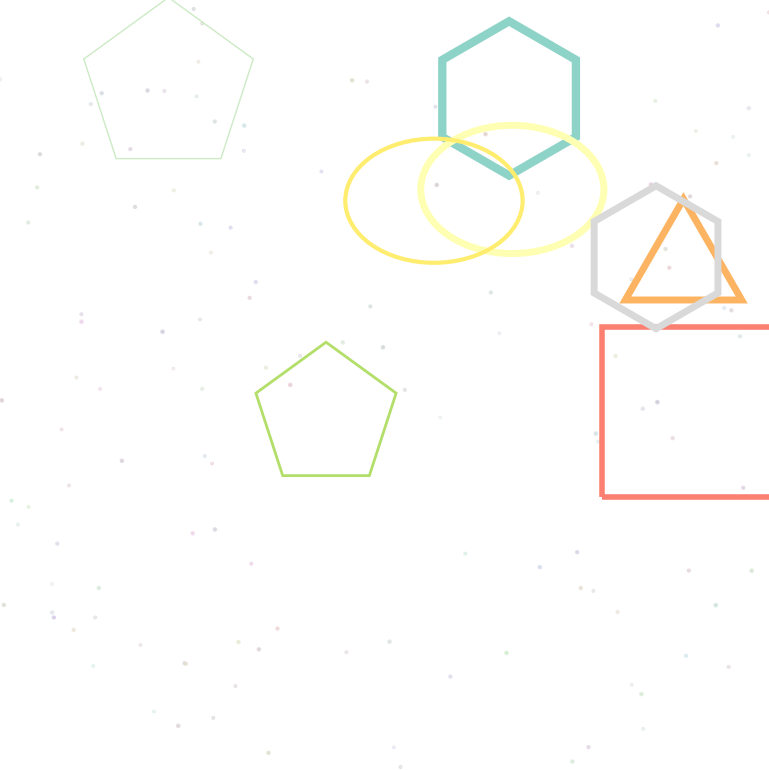[{"shape": "hexagon", "thickness": 3, "radius": 0.5, "center": [0.661, 0.872]}, {"shape": "oval", "thickness": 2.5, "radius": 0.59, "center": [0.665, 0.754]}, {"shape": "square", "thickness": 2, "radius": 0.55, "center": [0.893, 0.465]}, {"shape": "triangle", "thickness": 2.5, "radius": 0.44, "center": [0.888, 0.654]}, {"shape": "pentagon", "thickness": 1, "radius": 0.48, "center": [0.423, 0.46]}, {"shape": "hexagon", "thickness": 2.5, "radius": 0.46, "center": [0.852, 0.666]}, {"shape": "pentagon", "thickness": 0.5, "radius": 0.58, "center": [0.219, 0.888]}, {"shape": "oval", "thickness": 1.5, "radius": 0.58, "center": [0.564, 0.739]}]